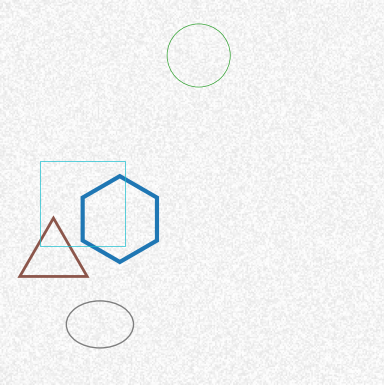[{"shape": "hexagon", "thickness": 3, "radius": 0.56, "center": [0.311, 0.431]}, {"shape": "circle", "thickness": 0.5, "radius": 0.41, "center": [0.516, 0.856]}, {"shape": "triangle", "thickness": 2, "radius": 0.51, "center": [0.139, 0.332]}, {"shape": "oval", "thickness": 1, "radius": 0.44, "center": [0.26, 0.157]}, {"shape": "square", "thickness": 0.5, "radius": 0.55, "center": [0.214, 0.472]}]